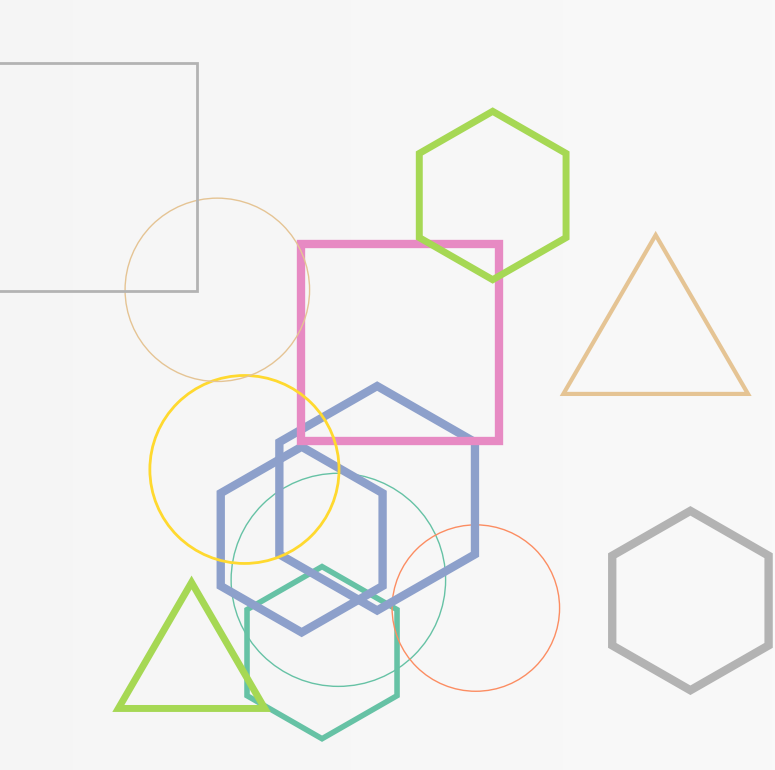[{"shape": "circle", "thickness": 0.5, "radius": 0.69, "center": [0.437, 0.247]}, {"shape": "hexagon", "thickness": 2, "radius": 0.56, "center": [0.416, 0.152]}, {"shape": "circle", "thickness": 0.5, "radius": 0.54, "center": [0.614, 0.21]}, {"shape": "hexagon", "thickness": 3, "radius": 0.6, "center": [0.389, 0.299]}, {"shape": "hexagon", "thickness": 3, "radius": 0.73, "center": [0.487, 0.353]}, {"shape": "square", "thickness": 3, "radius": 0.64, "center": [0.516, 0.555]}, {"shape": "triangle", "thickness": 2.5, "radius": 0.55, "center": [0.247, 0.134]}, {"shape": "hexagon", "thickness": 2.5, "radius": 0.55, "center": [0.636, 0.746]}, {"shape": "circle", "thickness": 1, "radius": 0.61, "center": [0.315, 0.39]}, {"shape": "circle", "thickness": 0.5, "radius": 0.6, "center": [0.28, 0.624]}, {"shape": "triangle", "thickness": 1.5, "radius": 0.69, "center": [0.846, 0.557]}, {"shape": "square", "thickness": 1, "radius": 0.74, "center": [0.107, 0.77]}, {"shape": "hexagon", "thickness": 3, "radius": 0.58, "center": [0.891, 0.22]}]